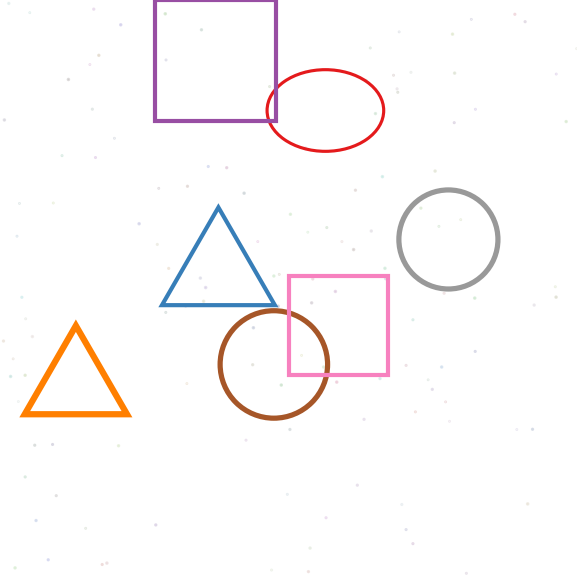[{"shape": "oval", "thickness": 1.5, "radius": 0.5, "center": [0.563, 0.808]}, {"shape": "triangle", "thickness": 2, "radius": 0.56, "center": [0.378, 0.527]}, {"shape": "square", "thickness": 2, "radius": 0.52, "center": [0.373, 0.894]}, {"shape": "triangle", "thickness": 3, "radius": 0.51, "center": [0.131, 0.333]}, {"shape": "circle", "thickness": 2.5, "radius": 0.47, "center": [0.474, 0.368]}, {"shape": "square", "thickness": 2, "radius": 0.43, "center": [0.586, 0.436]}, {"shape": "circle", "thickness": 2.5, "radius": 0.43, "center": [0.776, 0.584]}]